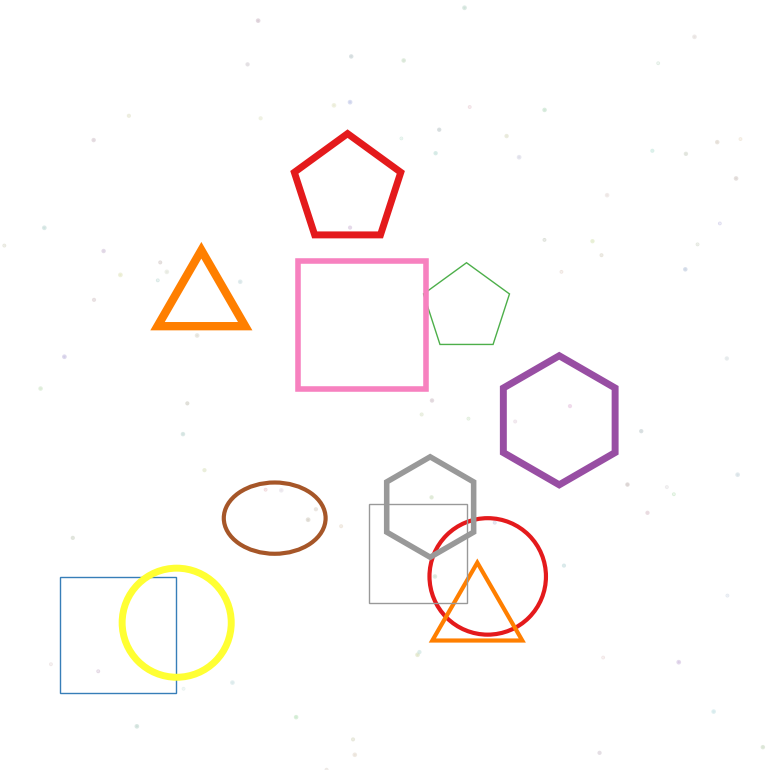[{"shape": "pentagon", "thickness": 2.5, "radius": 0.36, "center": [0.451, 0.754]}, {"shape": "circle", "thickness": 1.5, "radius": 0.38, "center": [0.633, 0.251]}, {"shape": "square", "thickness": 0.5, "radius": 0.37, "center": [0.153, 0.175]}, {"shape": "pentagon", "thickness": 0.5, "radius": 0.29, "center": [0.606, 0.6]}, {"shape": "hexagon", "thickness": 2.5, "radius": 0.42, "center": [0.726, 0.454]}, {"shape": "triangle", "thickness": 3, "radius": 0.33, "center": [0.262, 0.609]}, {"shape": "triangle", "thickness": 1.5, "radius": 0.34, "center": [0.62, 0.202]}, {"shape": "circle", "thickness": 2.5, "radius": 0.35, "center": [0.229, 0.191]}, {"shape": "oval", "thickness": 1.5, "radius": 0.33, "center": [0.357, 0.327]}, {"shape": "square", "thickness": 2, "radius": 0.42, "center": [0.47, 0.578]}, {"shape": "hexagon", "thickness": 2, "radius": 0.33, "center": [0.559, 0.342]}, {"shape": "square", "thickness": 0.5, "radius": 0.32, "center": [0.543, 0.281]}]